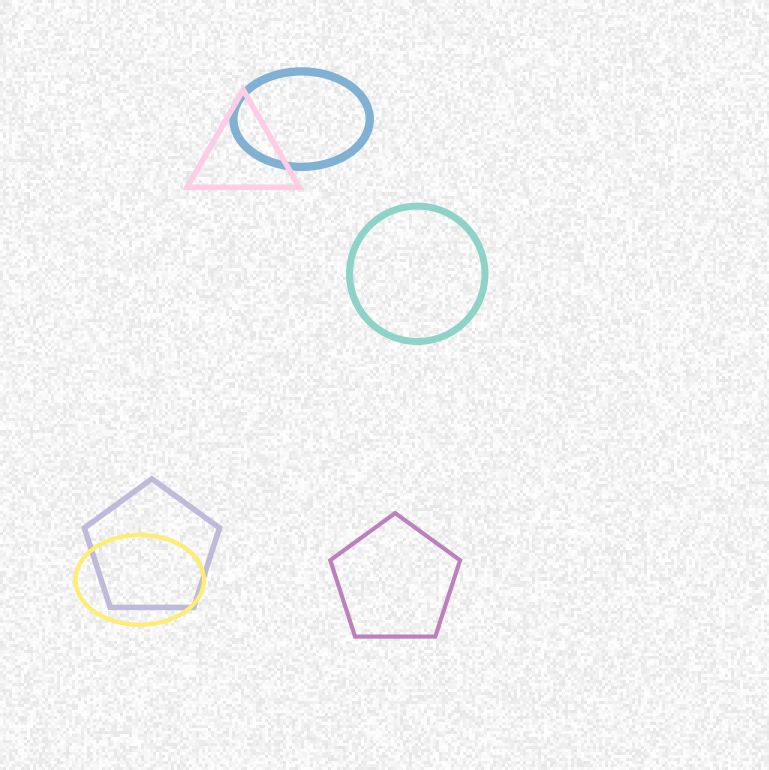[{"shape": "circle", "thickness": 2.5, "radius": 0.44, "center": [0.542, 0.644]}, {"shape": "pentagon", "thickness": 2, "radius": 0.46, "center": [0.197, 0.286]}, {"shape": "oval", "thickness": 3, "radius": 0.44, "center": [0.392, 0.845]}, {"shape": "triangle", "thickness": 2, "radius": 0.42, "center": [0.316, 0.799]}, {"shape": "pentagon", "thickness": 1.5, "radius": 0.44, "center": [0.513, 0.245]}, {"shape": "oval", "thickness": 1.5, "radius": 0.42, "center": [0.181, 0.247]}]